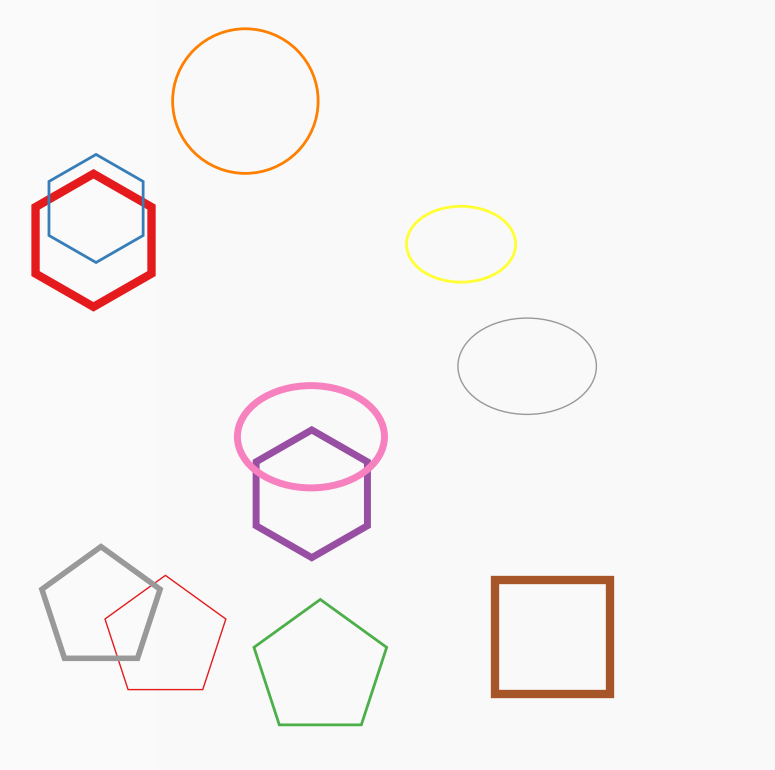[{"shape": "hexagon", "thickness": 3, "radius": 0.43, "center": [0.121, 0.688]}, {"shape": "pentagon", "thickness": 0.5, "radius": 0.41, "center": [0.213, 0.171]}, {"shape": "hexagon", "thickness": 1, "radius": 0.35, "center": [0.124, 0.729]}, {"shape": "pentagon", "thickness": 1, "radius": 0.45, "center": [0.413, 0.131]}, {"shape": "hexagon", "thickness": 2.5, "radius": 0.41, "center": [0.402, 0.359]}, {"shape": "circle", "thickness": 1, "radius": 0.47, "center": [0.317, 0.869]}, {"shape": "oval", "thickness": 1, "radius": 0.35, "center": [0.595, 0.683]}, {"shape": "square", "thickness": 3, "radius": 0.37, "center": [0.713, 0.172]}, {"shape": "oval", "thickness": 2.5, "radius": 0.47, "center": [0.401, 0.433]}, {"shape": "oval", "thickness": 0.5, "radius": 0.45, "center": [0.68, 0.524]}, {"shape": "pentagon", "thickness": 2, "radius": 0.4, "center": [0.13, 0.21]}]